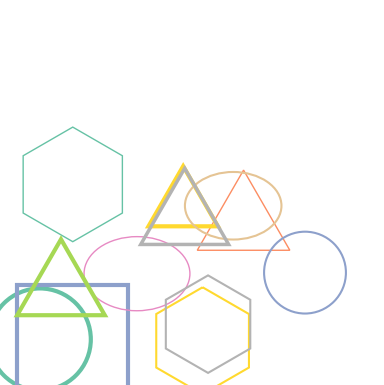[{"shape": "hexagon", "thickness": 1, "radius": 0.74, "center": [0.189, 0.521]}, {"shape": "circle", "thickness": 3, "radius": 0.66, "center": [0.104, 0.119]}, {"shape": "triangle", "thickness": 1, "radius": 0.69, "center": [0.633, 0.419]}, {"shape": "square", "thickness": 3, "radius": 0.72, "center": [0.189, 0.116]}, {"shape": "circle", "thickness": 1.5, "radius": 0.53, "center": [0.792, 0.292]}, {"shape": "oval", "thickness": 1, "radius": 0.69, "center": [0.356, 0.289]}, {"shape": "triangle", "thickness": 3, "radius": 0.66, "center": [0.158, 0.247]}, {"shape": "triangle", "thickness": 3, "radius": 0.52, "center": [0.476, 0.464]}, {"shape": "hexagon", "thickness": 1.5, "radius": 0.69, "center": [0.526, 0.115]}, {"shape": "oval", "thickness": 1.5, "radius": 0.63, "center": [0.606, 0.466]}, {"shape": "hexagon", "thickness": 1.5, "radius": 0.63, "center": [0.54, 0.158]}, {"shape": "triangle", "thickness": 2.5, "radius": 0.66, "center": [0.48, 0.431]}]